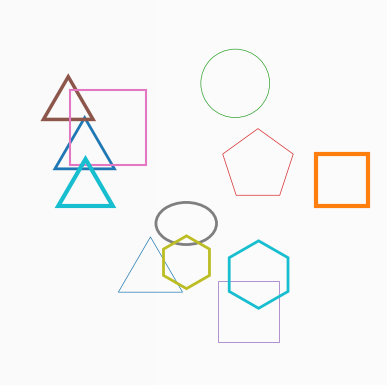[{"shape": "triangle", "thickness": 0.5, "radius": 0.48, "center": [0.388, 0.289]}, {"shape": "triangle", "thickness": 2, "radius": 0.44, "center": [0.219, 0.606]}, {"shape": "square", "thickness": 3, "radius": 0.33, "center": [0.883, 0.533]}, {"shape": "circle", "thickness": 0.5, "radius": 0.44, "center": [0.607, 0.784]}, {"shape": "pentagon", "thickness": 0.5, "radius": 0.48, "center": [0.666, 0.57]}, {"shape": "square", "thickness": 0.5, "radius": 0.39, "center": [0.641, 0.191]}, {"shape": "triangle", "thickness": 2.5, "radius": 0.37, "center": [0.176, 0.727]}, {"shape": "square", "thickness": 1.5, "radius": 0.49, "center": [0.279, 0.669]}, {"shape": "oval", "thickness": 2, "radius": 0.39, "center": [0.481, 0.42]}, {"shape": "hexagon", "thickness": 2, "radius": 0.34, "center": [0.481, 0.319]}, {"shape": "hexagon", "thickness": 2, "radius": 0.44, "center": [0.667, 0.287]}, {"shape": "triangle", "thickness": 3, "radius": 0.41, "center": [0.221, 0.506]}]